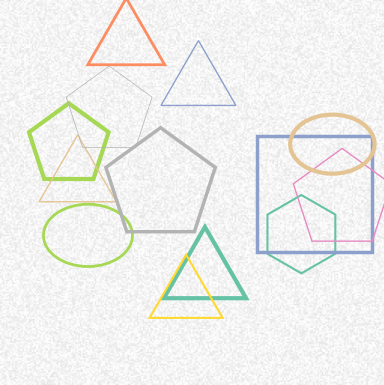[{"shape": "triangle", "thickness": 3, "radius": 0.62, "center": [0.532, 0.287]}, {"shape": "hexagon", "thickness": 1.5, "radius": 0.51, "center": [0.783, 0.392]}, {"shape": "triangle", "thickness": 2, "radius": 0.58, "center": [0.328, 0.889]}, {"shape": "square", "thickness": 2.5, "radius": 0.75, "center": [0.817, 0.496]}, {"shape": "triangle", "thickness": 1, "radius": 0.56, "center": [0.515, 0.782]}, {"shape": "pentagon", "thickness": 1, "radius": 0.67, "center": [0.889, 0.481]}, {"shape": "oval", "thickness": 2, "radius": 0.58, "center": [0.228, 0.389]}, {"shape": "pentagon", "thickness": 3, "radius": 0.54, "center": [0.179, 0.623]}, {"shape": "triangle", "thickness": 1.5, "radius": 0.55, "center": [0.484, 0.229]}, {"shape": "triangle", "thickness": 1, "radius": 0.58, "center": [0.202, 0.534]}, {"shape": "oval", "thickness": 3, "radius": 0.55, "center": [0.863, 0.626]}, {"shape": "pentagon", "thickness": 0.5, "radius": 0.59, "center": [0.284, 0.711]}, {"shape": "pentagon", "thickness": 2.5, "radius": 0.75, "center": [0.417, 0.519]}]